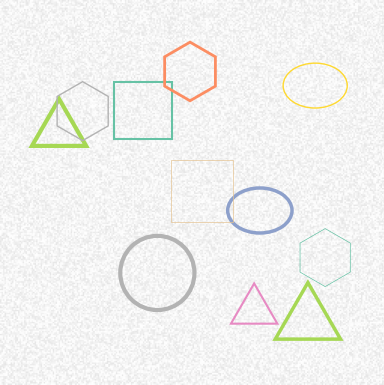[{"shape": "hexagon", "thickness": 0.5, "radius": 0.38, "center": [0.845, 0.331]}, {"shape": "square", "thickness": 1.5, "radius": 0.37, "center": [0.371, 0.713]}, {"shape": "hexagon", "thickness": 2, "radius": 0.38, "center": [0.494, 0.814]}, {"shape": "oval", "thickness": 2.5, "radius": 0.42, "center": [0.675, 0.453]}, {"shape": "triangle", "thickness": 1.5, "radius": 0.35, "center": [0.66, 0.194]}, {"shape": "triangle", "thickness": 3, "radius": 0.41, "center": [0.153, 0.662]}, {"shape": "triangle", "thickness": 2.5, "radius": 0.49, "center": [0.8, 0.168]}, {"shape": "oval", "thickness": 1, "radius": 0.42, "center": [0.819, 0.778]}, {"shape": "square", "thickness": 0.5, "radius": 0.4, "center": [0.525, 0.504]}, {"shape": "hexagon", "thickness": 1, "radius": 0.38, "center": [0.215, 0.711]}, {"shape": "circle", "thickness": 3, "radius": 0.48, "center": [0.409, 0.291]}]